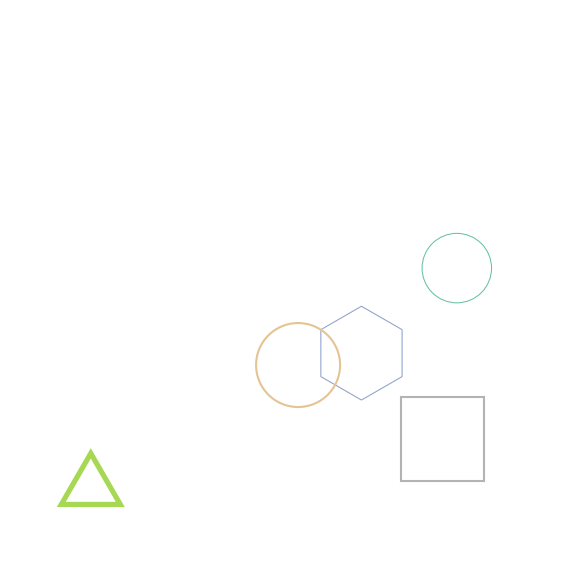[{"shape": "circle", "thickness": 0.5, "radius": 0.3, "center": [0.791, 0.535]}, {"shape": "hexagon", "thickness": 0.5, "radius": 0.41, "center": [0.626, 0.388]}, {"shape": "triangle", "thickness": 2.5, "radius": 0.29, "center": [0.157, 0.155]}, {"shape": "circle", "thickness": 1, "radius": 0.36, "center": [0.516, 0.367]}, {"shape": "square", "thickness": 1, "radius": 0.36, "center": [0.766, 0.239]}]